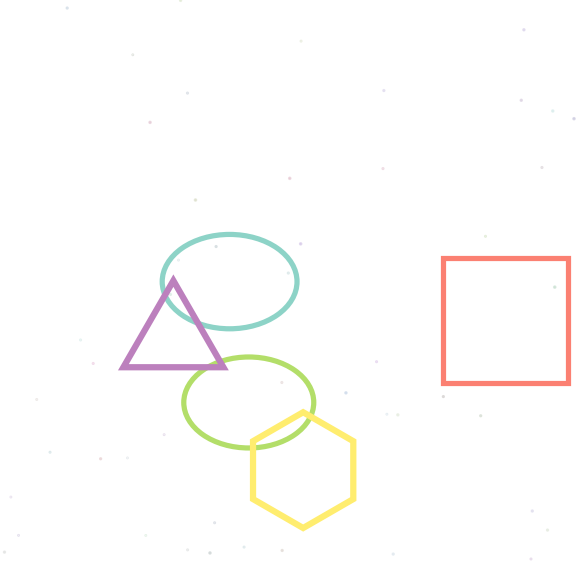[{"shape": "oval", "thickness": 2.5, "radius": 0.58, "center": [0.398, 0.512]}, {"shape": "square", "thickness": 2.5, "radius": 0.54, "center": [0.875, 0.444]}, {"shape": "oval", "thickness": 2.5, "radius": 0.56, "center": [0.431, 0.302]}, {"shape": "triangle", "thickness": 3, "radius": 0.5, "center": [0.3, 0.413]}, {"shape": "hexagon", "thickness": 3, "radius": 0.5, "center": [0.525, 0.185]}]